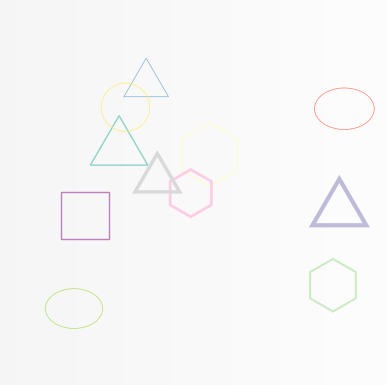[{"shape": "triangle", "thickness": 1, "radius": 0.43, "center": [0.307, 0.614]}, {"shape": "hexagon", "thickness": 0.5, "radius": 0.41, "center": [0.541, 0.599]}, {"shape": "triangle", "thickness": 3, "radius": 0.4, "center": [0.876, 0.455]}, {"shape": "oval", "thickness": 0.5, "radius": 0.39, "center": [0.889, 0.718]}, {"shape": "triangle", "thickness": 0.5, "radius": 0.33, "center": [0.377, 0.782]}, {"shape": "oval", "thickness": 0.5, "radius": 0.37, "center": [0.191, 0.199]}, {"shape": "hexagon", "thickness": 2, "radius": 0.31, "center": [0.492, 0.498]}, {"shape": "triangle", "thickness": 2.5, "radius": 0.33, "center": [0.406, 0.535]}, {"shape": "square", "thickness": 1, "radius": 0.31, "center": [0.219, 0.441]}, {"shape": "hexagon", "thickness": 1.5, "radius": 0.34, "center": [0.859, 0.259]}, {"shape": "circle", "thickness": 0.5, "radius": 0.31, "center": [0.324, 0.721]}]